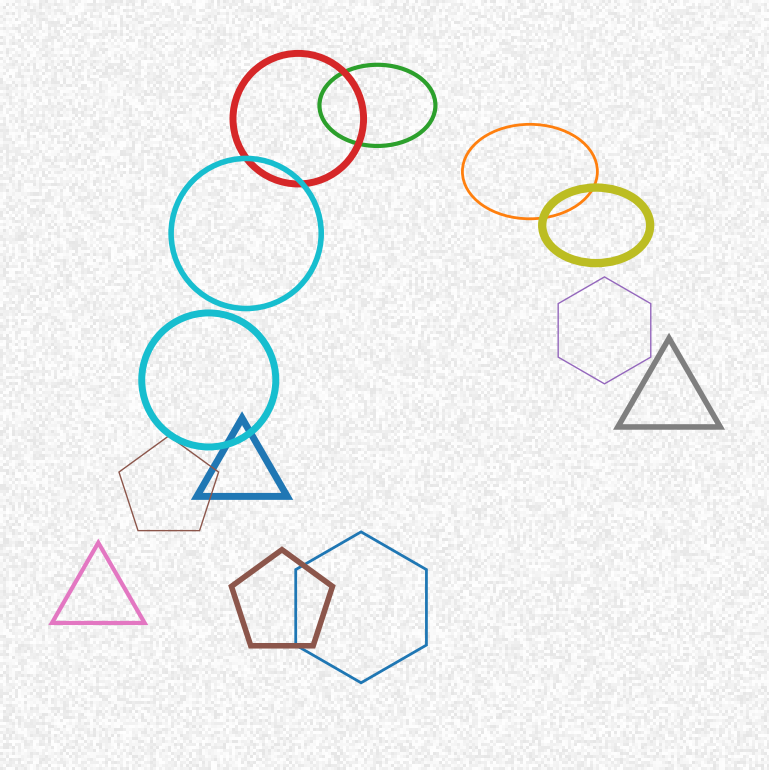[{"shape": "triangle", "thickness": 2.5, "radius": 0.34, "center": [0.314, 0.389]}, {"shape": "hexagon", "thickness": 1, "radius": 0.49, "center": [0.469, 0.211]}, {"shape": "oval", "thickness": 1, "radius": 0.44, "center": [0.688, 0.777]}, {"shape": "oval", "thickness": 1.5, "radius": 0.38, "center": [0.49, 0.863]}, {"shape": "circle", "thickness": 2.5, "radius": 0.42, "center": [0.387, 0.846]}, {"shape": "hexagon", "thickness": 0.5, "radius": 0.35, "center": [0.785, 0.571]}, {"shape": "pentagon", "thickness": 0.5, "radius": 0.34, "center": [0.219, 0.366]}, {"shape": "pentagon", "thickness": 2, "radius": 0.34, "center": [0.366, 0.217]}, {"shape": "triangle", "thickness": 1.5, "radius": 0.35, "center": [0.128, 0.226]}, {"shape": "triangle", "thickness": 2, "radius": 0.38, "center": [0.869, 0.484]}, {"shape": "oval", "thickness": 3, "radius": 0.35, "center": [0.774, 0.707]}, {"shape": "circle", "thickness": 2, "radius": 0.49, "center": [0.32, 0.697]}, {"shape": "circle", "thickness": 2.5, "radius": 0.44, "center": [0.271, 0.507]}]